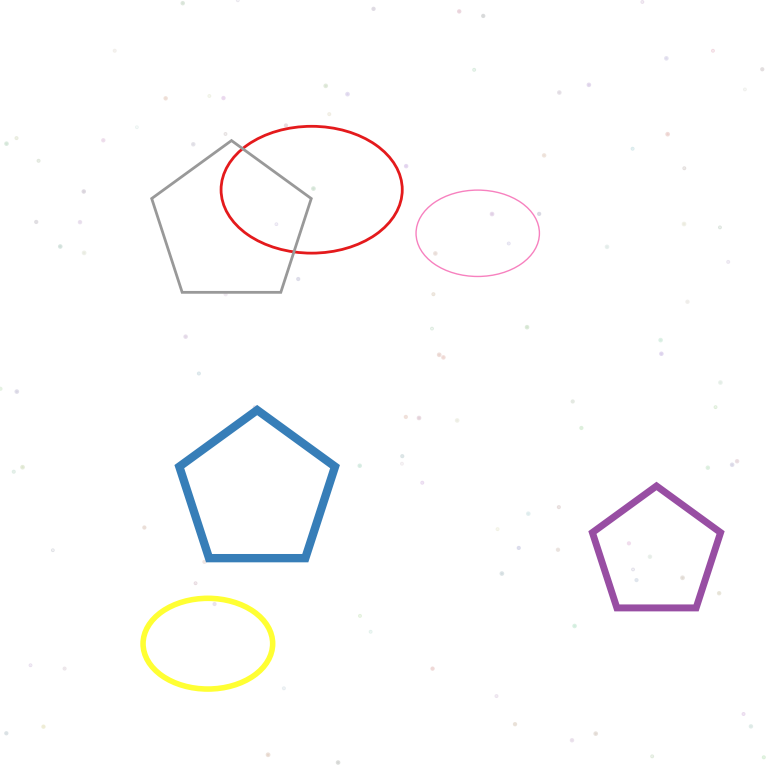[{"shape": "oval", "thickness": 1, "radius": 0.59, "center": [0.405, 0.754]}, {"shape": "pentagon", "thickness": 3, "radius": 0.53, "center": [0.334, 0.361]}, {"shape": "pentagon", "thickness": 2.5, "radius": 0.44, "center": [0.853, 0.281]}, {"shape": "oval", "thickness": 2, "radius": 0.42, "center": [0.27, 0.164]}, {"shape": "oval", "thickness": 0.5, "radius": 0.4, "center": [0.62, 0.697]}, {"shape": "pentagon", "thickness": 1, "radius": 0.54, "center": [0.301, 0.708]}]